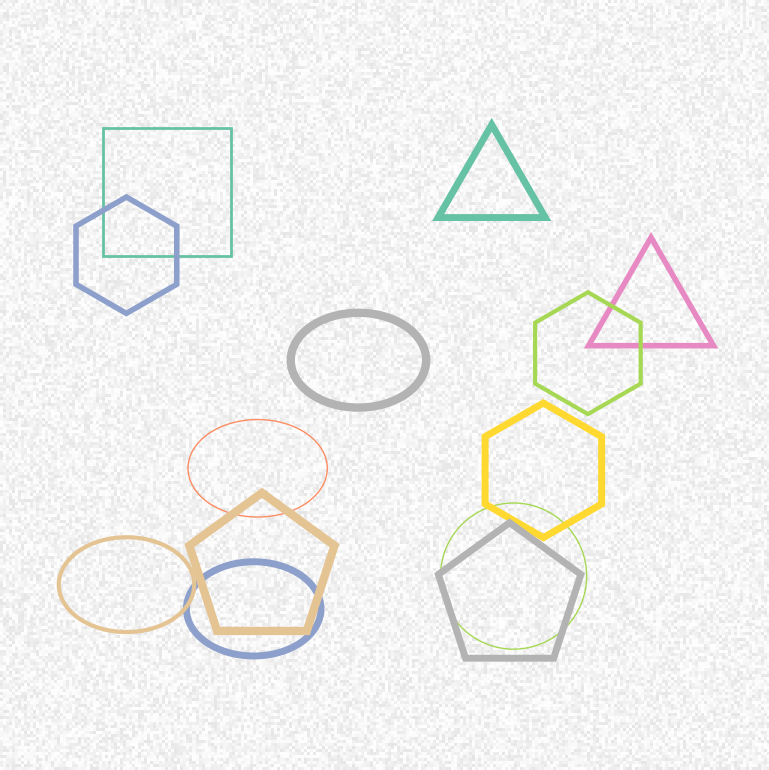[{"shape": "square", "thickness": 1, "radius": 0.42, "center": [0.217, 0.751]}, {"shape": "triangle", "thickness": 2.5, "radius": 0.4, "center": [0.639, 0.758]}, {"shape": "oval", "thickness": 0.5, "radius": 0.45, "center": [0.335, 0.392]}, {"shape": "oval", "thickness": 2.5, "radius": 0.44, "center": [0.329, 0.209]}, {"shape": "hexagon", "thickness": 2, "radius": 0.38, "center": [0.164, 0.669]}, {"shape": "triangle", "thickness": 2, "radius": 0.47, "center": [0.846, 0.598]}, {"shape": "hexagon", "thickness": 1.5, "radius": 0.4, "center": [0.764, 0.541]}, {"shape": "circle", "thickness": 0.5, "radius": 0.47, "center": [0.667, 0.252]}, {"shape": "hexagon", "thickness": 2.5, "radius": 0.44, "center": [0.706, 0.389]}, {"shape": "pentagon", "thickness": 3, "radius": 0.5, "center": [0.34, 0.261]}, {"shape": "oval", "thickness": 1.5, "radius": 0.44, "center": [0.164, 0.241]}, {"shape": "pentagon", "thickness": 2.5, "radius": 0.49, "center": [0.662, 0.224]}, {"shape": "oval", "thickness": 3, "radius": 0.44, "center": [0.466, 0.532]}]